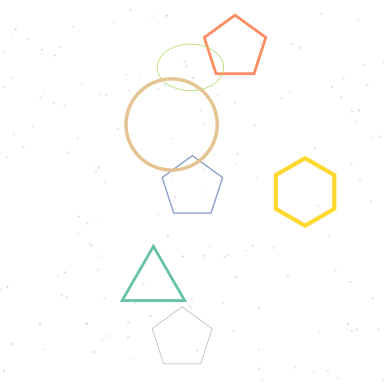[{"shape": "triangle", "thickness": 2, "radius": 0.47, "center": [0.398, 0.266]}, {"shape": "pentagon", "thickness": 2, "radius": 0.42, "center": [0.61, 0.877]}, {"shape": "pentagon", "thickness": 1, "radius": 0.41, "center": [0.5, 0.513]}, {"shape": "oval", "thickness": 0.5, "radius": 0.43, "center": [0.495, 0.825]}, {"shape": "hexagon", "thickness": 3, "radius": 0.44, "center": [0.792, 0.501]}, {"shape": "circle", "thickness": 2.5, "radius": 0.59, "center": [0.446, 0.677]}, {"shape": "pentagon", "thickness": 0.5, "radius": 0.41, "center": [0.473, 0.121]}]